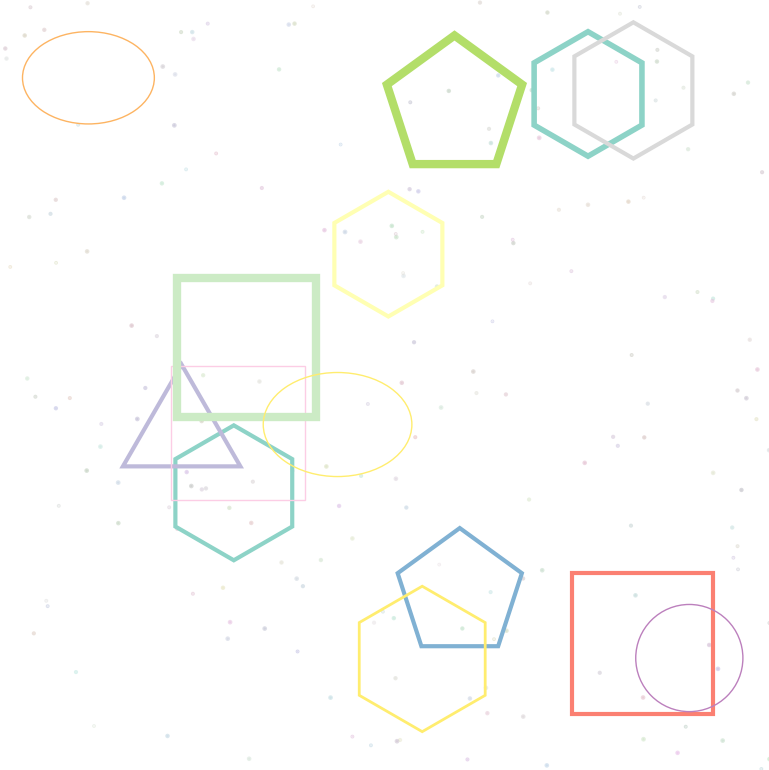[{"shape": "hexagon", "thickness": 1.5, "radius": 0.44, "center": [0.304, 0.36]}, {"shape": "hexagon", "thickness": 2, "radius": 0.4, "center": [0.764, 0.878]}, {"shape": "hexagon", "thickness": 1.5, "radius": 0.4, "center": [0.504, 0.67]}, {"shape": "triangle", "thickness": 1.5, "radius": 0.44, "center": [0.236, 0.438]}, {"shape": "square", "thickness": 1.5, "radius": 0.46, "center": [0.834, 0.164]}, {"shape": "pentagon", "thickness": 1.5, "radius": 0.42, "center": [0.597, 0.229]}, {"shape": "oval", "thickness": 0.5, "radius": 0.43, "center": [0.115, 0.899]}, {"shape": "pentagon", "thickness": 3, "radius": 0.46, "center": [0.59, 0.862]}, {"shape": "square", "thickness": 0.5, "radius": 0.44, "center": [0.309, 0.438]}, {"shape": "hexagon", "thickness": 1.5, "radius": 0.44, "center": [0.823, 0.883]}, {"shape": "circle", "thickness": 0.5, "radius": 0.35, "center": [0.895, 0.145]}, {"shape": "square", "thickness": 3, "radius": 0.45, "center": [0.32, 0.549]}, {"shape": "hexagon", "thickness": 1, "radius": 0.47, "center": [0.548, 0.144]}, {"shape": "oval", "thickness": 0.5, "radius": 0.48, "center": [0.438, 0.449]}]